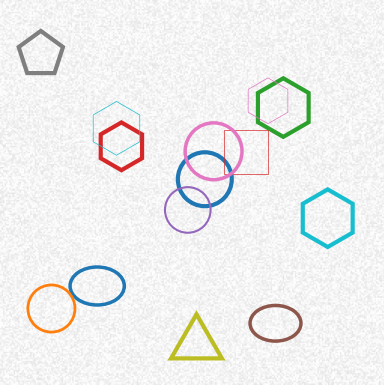[{"shape": "oval", "thickness": 2.5, "radius": 0.35, "center": [0.252, 0.257]}, {"shape": "circle", "thickness": 3, "radius": 0.35, "center": [0.532, 0.534]}, {"shape": "circle", "thickness": 2, "radius": 0.31, "center": [0.134, 0.199]}, {"shape": "hexagon", "thickness": 3, "radius": 0.38, "center": [0.736, 0.721]}, {"shape": "square", "thickness": 0.5, "radius": 0.29, "center": [0.638, 0.605]}, {"shape": "hexagon", "thickness": 3, "radius": 0.31, "center": [0.315, 0.62]}, {"shape": "circle", "thickness": 1.5, "radius": 0.3, "center": [0.488, 0.455]}, {"shape": "oval", "thickness": 2.5, "radius": 0.33, "center": [0.716, 0.16]}, {"shape": "circle", "thickness": 2.5, "radius": 0.37, "center": [0.555, 0.607]}, {"shape": "hexagon", "thickness": 0.5, "radius": 0.3, "center": [0.696, 0.738]}, {"shape": "pentagon", "thickness": 3, "radius": 0.3, "center": [0.106, 0.859]}, {"shape": "triangle", "thickness": 3, "radius": 0.38, "center": [0.51, 0.107]}, {"shape": "hexagon", "thickness": 0.5, "radius": 0.35, "center": [0.303, 0.667]}, {"shape": "hexagon", "thickness": 3, "radius": 0.37, "center": [0.851, 0.433]}]